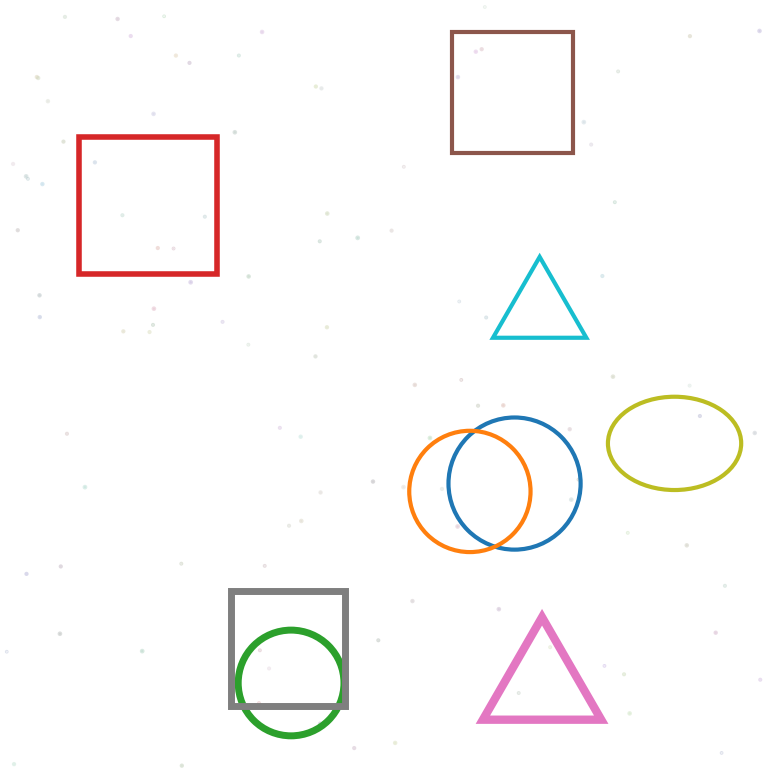[{"shape": "circle", "thickness": 1.5, "radius": 0.43, "center": [0.668, 0.372]}, {"shape": "circle", "thickness": 1.5, "radius": 0.39, "center": [0.61, 0.362]}, {"shape": "circle", "thickness": 2.5, "radius": 0.34, "center": [0.378, 0.113]}, {"shape": "square", "thickness": 2, "radius": 0.44, "center": [0.192, 0.733]}, {"shape": "square", "thickness": 1.5, "radius": 0.39, "center": [0.666, 0.88]}, {"shape": "triangle", "thickness": 3, "radius": 0.44, "center": [0.704, 0.11]}, {"shape": "square", "thickness": 2.5, "radius": 0.37, "center": [0.374, 0.157]}, {"shape": "oval", "thickness": 1.5, "radius": 0.43, "center": [0.876, 0.424]}, {"shape": "triangle", "thickness": 1.5, "radius": 0.35, "center": [0.701, 0.596]}]